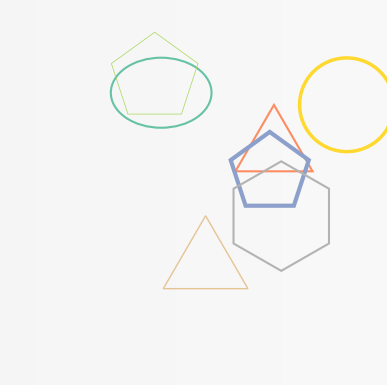[{"shape": "oval", "thickness": 1.5, "radius": 0.65, "center": [0.416, 0.759]}, {"shape": "triangle", "thickness": 1.5, "radius": 0.57, "center": [0.707, 0.613]}, {"shape": "pentagon", "thickness": 3, "radius": 0.53, "center": [0.696, 0.551]}, {"shape": "pentagon", "thickness": 0.5, "radius": 0.59, "center": [0.399, 0.799]}, {"shape": "circle", "thickness": 2.5, "radius": 0.61, "center": [0.895, 0.728]}, {"shape": "triangle", "thickness": 1, "radius": 0.63, "center": [0.531, 0.313]}, {"shape": "hexagon", "thickness": 1.5, "radius": 0.71, "center": [0.726, 0.439]}]